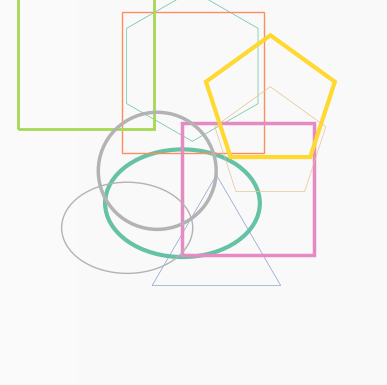[{"shape": "hexagon", "thickness": 0.5, "radius": 0.98, "center": [0.496, 0.829]}, {"shape": "oval", "thickness": 3, "radius": 1.0, "center": [0.471, 0.472]}, {"shape": "square", "thickness": 1, "radius": 0.92, "center": [0.497, 0.785]}, {"shape": "triangle", "thickness": 0.5, "radius": 0.96, "center": [0.559, 0.354]}, {"shape": "square", "thickness": 2.5, "radius": 0.85, "center": [0.64, 0.509]}, {"shape": "square", "thickness": 2, "radius": 0.88, "center": [0.222, 0.842]}, {"shape": "pentagon", "thickness": 3, "radius": 0.87, "center": [0.698, 0.734]}, {"shape": "pentagon", "thickness": 0.5, "radius": 0.75, "center": [0.698, 0.624]}, {"shape": "circle", "thickness": 2.5, "radius": 0.76, "center": [0.406, 0.556]}, {"shape": "oval", "thickness": 1, "radius": 0.85, "center": [0.328, 0.408]}]